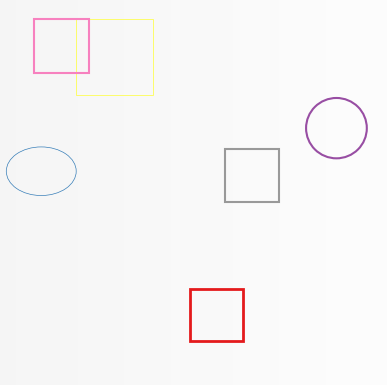[{"shape": "square", "thickness": 2, "radius": 0.34, "center": [0.559, 0.183]}, {"shape": "oval", "thickness": 0.5, "radius": 0.45, "center": [0.106, 0.555]}, {"shape": "circle", "thickness": 1.5, "radius": 0.39, "center": [0.868, 0.667]}, {"shape": "square", "thickness": 0.5, "radius": 0.5, "center": [0.296, 0.853]}, {"shape": "square", "thickness": 1.5, "radius": 0.36, "center": [0.159, 0.88]}, {"shape": "square", "thickness": 1.5, "radius": 0.35, "center": [0.65, 0.544]}]